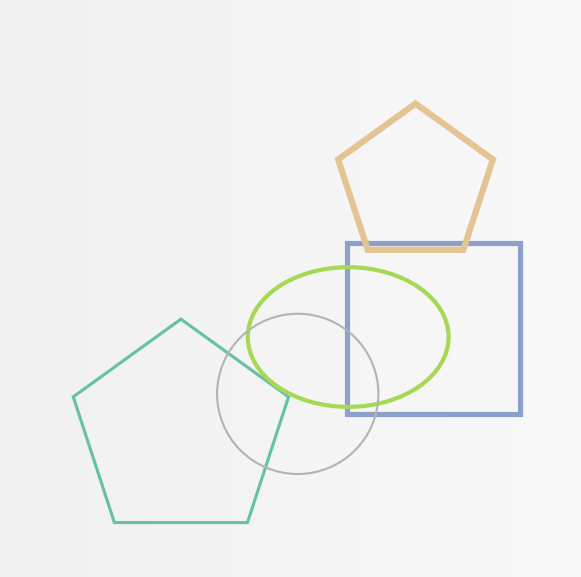[{"shape": "pentagon", "thickness": 1.5, "radius": 0.97, "center": [0.311, 0.252]}, {"shape": "square", "thickness": 2.5, "radius": 0.74, "center": [0.747, 0.43]}, {"shape": "oval", "thickness": 2, "radius": 0.86, "center": [0.599, 0.416]}, {"shape": "pentagon", "thickness": 3, "radius": 0.7, "center": [0.715, 0.68]}, {"shape": "circle", "thickness": 1, "radius": 0.69, "center": [0.512, 0.317]}]